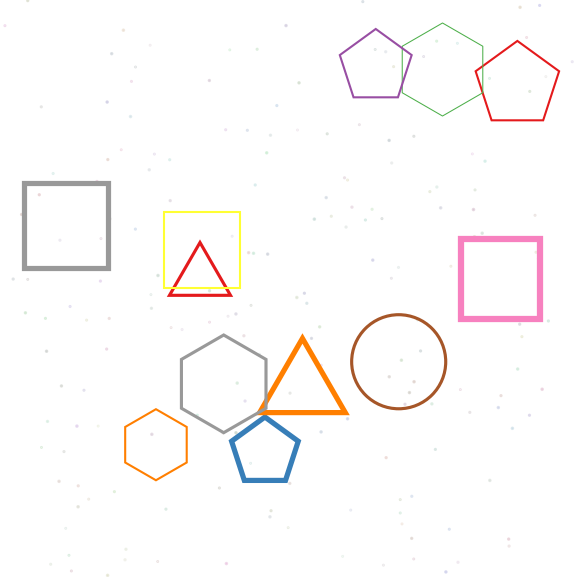[{"shape": "pentagon", "thickness": 1, "radius": 0.38, "center": [0.896, 0.852]}, {"shape": "triangle", "thickness": 1.5, "radius": 0.3, "center": [0.346, 0.518]}, {"shape": "pentagon", "thickness": 2.5, "radius": 0.3, "center": [0.459, 0.216]}, {"shape": "hexagon", "thickness": 0.5, "radius": 0.4, "center": [0.766, 0.879]}, {"shape": "pentagon", "thickness": 1, "radius": 0.33, "center": [0.651, 0.884]}, {"shape": "hexagon", "thickness": 1, "radius": 0.31, "center": [0.27, 0.229]}, {"shape": "triangle", "thickness": 2.5, "radius": 0.43, "center": [0.524, 0.327]}, {"shape": "square", "thickness": 1, "radius": 0.33, "center": [0.35, 0.566]}, {"shape": "circle", "thickness": 1.5, "radius": 0.41, "center": [0.69, 0.373]}, {"shape": "square", "thickness": 3, "radius": 0.34, "center": [0.867, 0.516]}, {"shape": "square", "thickness": 2.5, "radius": 0.37, "center": [0.114, 0.609]}, {"shape": "hexagon", "thickness": 1.5, "radius": 0.42, "center": [0.387, 0.334]}]